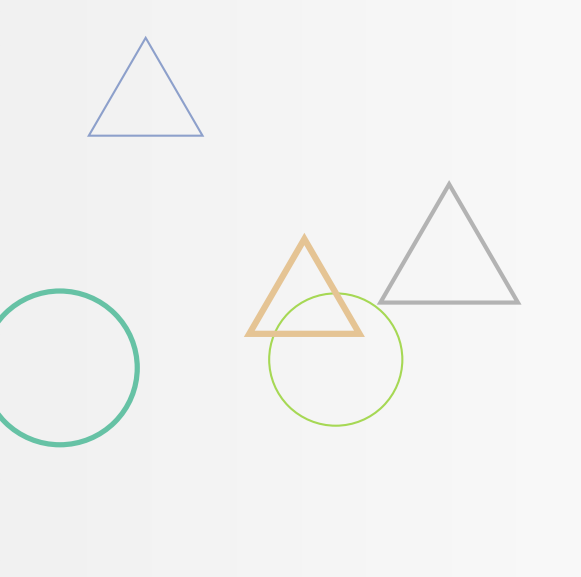[{"shape": "circle", "thickness": 2.5, "radius": 0.67, "center": [0.103, 0.362]}, {"shape": "triangle", "thickness": 1, "radius": 0.56, "center": [0.251, 0.821]}, {"shape": "circle", "thickness": 1, "radius": 0.57, "center": [0.578, 0.377]}, {"shape": "triangle", "thickness": 3, "radius": 0.55, "center": [0.524, 0.476]}, {"shape": "triangle", "thickness": 2, "radius": 0.68, "center": [0.773, 0.544]}]